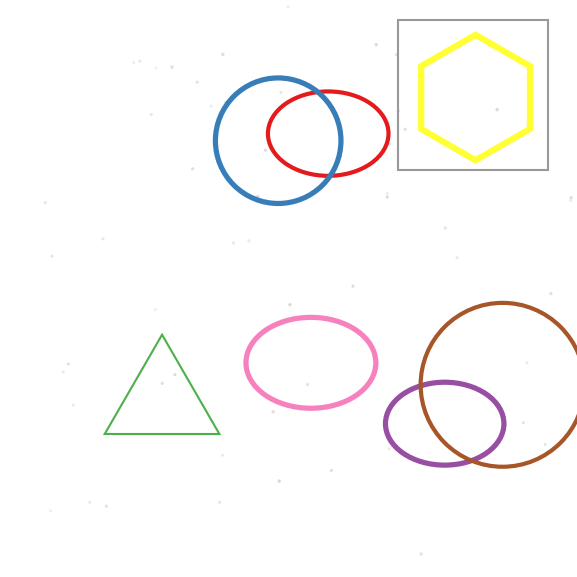[{"shape": "oval", "thickness": 2, "radius": 0.52, "center": [0.568, 0.768]}, {"shape": "circle", "thickness": 2.5, "radius": 0.54, "center": [0.482, 0.755]}, {"shape": "triangle", "thickness": 1, "radius": 0.57, "center": [0.281, 0.305]}, {"shape": "oval", "thickness": 2.5, "radius": 0.51, "center": [0.77, 0.265]}, {"shape": "hexagon", "thickness": 3, "radius": 0.54, "center": [0.823, 0.83]}, {"shape": "circle", "thickness": 2, "radius": 0.71, "center": [0.87, 0.333]}, {"shape": "oval", "thickness": 2.5, "radius": 0.56, "center": [0.538, 0.371]}, {"shape": "square", "thickness": 1, "radius": 0.65, "center": [0.819, 0.835]}]